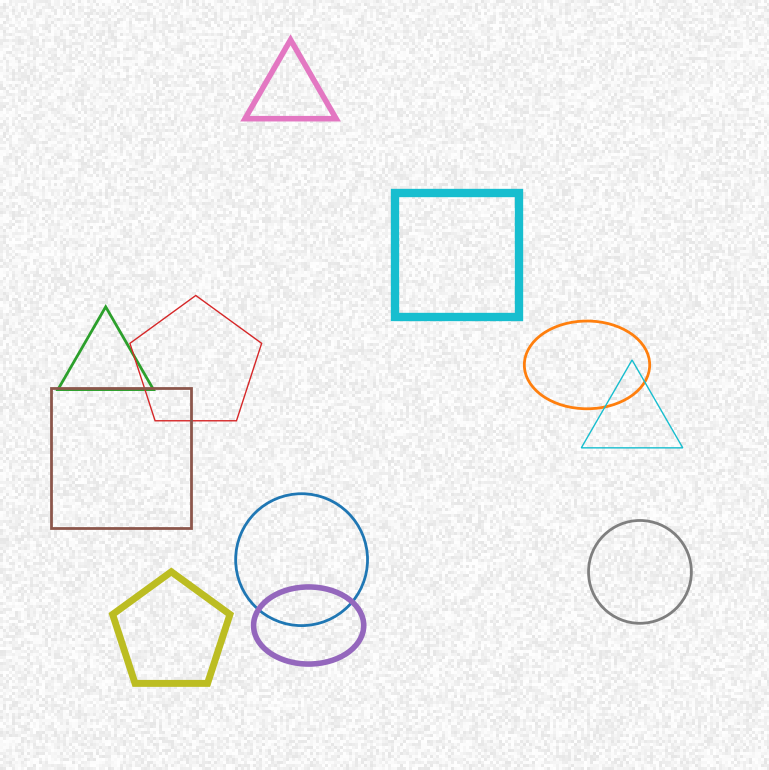[{"shape": "circle", "thickness": 1, "radius": 0.43, "center": [0.392, 0.273]}, {"shape": "oval", "thickness": 1, "radius": 0.41, "center": [0.762, 0.526]}, {"shape": "triangle", "thickness": 1, "radius": 0.36, "center": [0.137, 0.53]}, {"shape": "pentagon", "thickness": 0.5, "radius": 0.45, "center": [0.254, 0.526]}, {"shape": "oval", "thickness": 2, "radius": 0.36, "center": [0.401, 0.188]}, {"shape": "square", "thickness": 1, "radius": 0.45, "center": [0.157, 0.405]}, {"shape": "triangle", "thickness": 2, "radius": 0.34, "center": [0.377, 0.88]}, {"shape": "circle", "thickness": 1, "radius": 0.33, "center": [0.831, 0.257]}, {"shape": "pentagon", "thickness": 2.5, "radius": 0.4, "center": [0.222, 0.177]}, {"shape": "triangle", "thickness": 0.5, "radius": 0.38, "center": [0.821, 0.456]}, {"shape": "square", "thickness": 3, "radius": 0.4, "center": [0.594, 0.669]}]